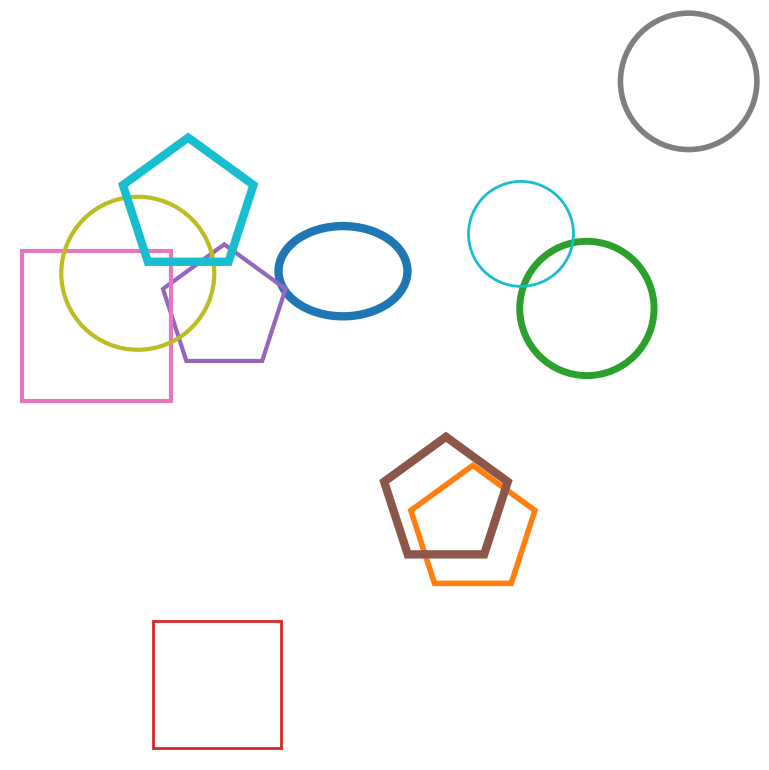[{"shape": "oval", "thickness": 3, "radius": 0.42, "center": [0.445, 0.648]}, {"shape": "pentagon", "thickness": 2, "radius": 0.42, "center": [0.614, 0.311]}, {"shape": "circle", "thickness": 2.5, "radius": 0.44, "center": [0.762, 0.599]}, {"shape": "square", "thickness": 1, "radius": 0.41, "center": [0.282, 0.111]}, {"shape": "pentagon", "thickness": 1.5, "radius": 0.42, "center": [0.291, 0.599]}, {"shape": "pentagon", "thickness": 3, "radius": 0.42, "center": [0.579, 0.348]}, {"shape": "square", "thickness": 1.5, "radius": 0.49, "center": [0.125, 0.576]}, {"shape": "circle", "thickness": 2, "radius": 0.44, "center": [0.894, 0.894]}, {"shape": "circle", "thickness": 1.5, "radius": 0.5, "center": [0.179, 0.645]}, {"shape": "pentagon", "thickness": 3, "radius": 0.45, "center": [0.244, 0.732]}, {"shape": "circle", "thickness": 1, "radius": 0.34, "center": [0.677, 0.696]}]